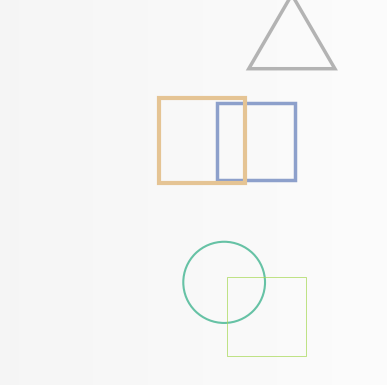[{"shape": "circle", "thickness": 1.5, "radius": 0.53, "center": [0.578, 0.267]}, {"shape": "square", "thickness": 2.5, "radius": 0.5, "center": [0.661, 0.632]}, {"shape": "square", "thickness": 0.5, "radius": 0.51, "center": [0.688, 0.179]}, {"shape": "square", "thickness": 3, "radius": 0.55, "center": [0.522, 0.634]}, {"shape": "triangle", "thickness": 2.5, "radius": 0.64, "center": [0.753, 0.886]}]